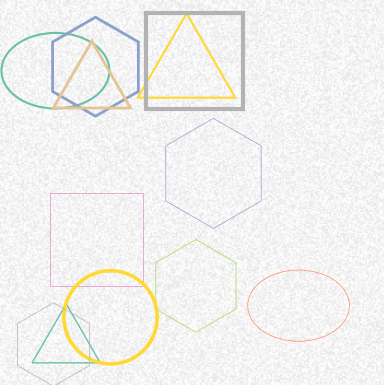[{"shape": "triangle", "thickness": 1, "radius": 0.51, "center": [0.172, 0.109]}, {"shape": "oval", "thickness": 1.5, "radius": 0.7, "center": [0.144, 0.816]}, {"shape": "oval", "thickness": 0.5, "radius": 0.66, "center": [0.776, 0.206]}, {"shape": "hexagon", "thickness": 0.5, "radius": 0.72, "center": [0.554, 0.55]}, {"shape": "hexagon", "thickness": 2, "radius": 0.64, "center": [0.248, 0.827]}, {"shape": "square", "thickness": 0.5, "radius": 0.6, "center": [0.251, 0.378]}, {"shape": "hexagon", "thickness": 0.5, "radius": 0.6, "center": [0.509, 0.258]}, {"shape": "triangle", "thickness": 1.5, "radius": 0.73, "center": [0.485, 0.819]}, {"shape": "circle", "thickness": 2.5, "radius": 0.61, "center": [0.287, 0.176]}, {"shape": "triangle", "thickness": 2, "radius": 0.58, "center": [0.239, 0.777]}, {"shape": "hexagon", "thickness": 0.5, "radius": 0.54, "center": [0.139, 0.105]}, {"shape": "square", "thickness": 3, "radius": 0.63, "center": [0.506, 0.842]}]